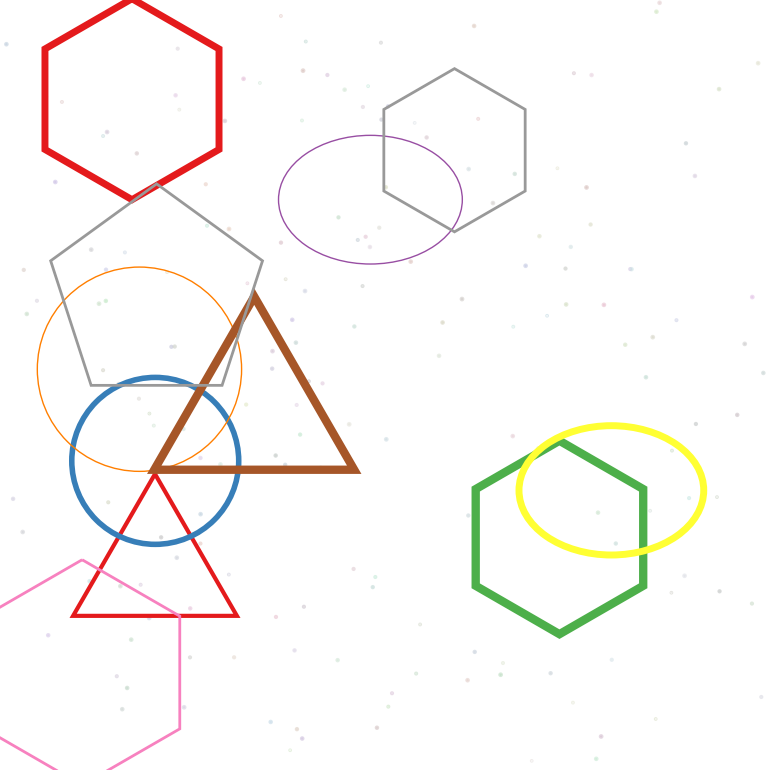[{"shape": "triangle", "thickness": 1.5, "radius": 0.61, "center": [0.201, 0.262]}, {"shape": "hexagon", "thickness": 2.5, "radius": 0.65, "center": [0.171, 0.871]}, {"shape": "circle", "thickness": 2, "radius": 0.54, "center": [0.202, 0.401]}, {"shape": "hexagon", "thickness": 3, "radius": 0.63, "center": [0.727, 0.302]}, {"shape": "oval", "thickness": 0.5, "radius": 0.6, "center": [0.481, 0.741]}, {"shape": "circle", "thickness": 0.5, "radius": 0.66, "center": [0.181, 0.52]}, {"shape": "oval", "thickness": 2.5, "radius": 0.6, "center": [0.794, 0.363]}, {"shape": "triangle", "thickness": 3, "radius": 0.75, "center": [0.33, 0.465]}, {"shape": "hexagon", "thickness": 1, "radius": 0.73, "center": [0.107, 0.127]}, {"shape": "pentagon", "thickness": 1, "radius": 0.72, "center": [0.203, 0.617]}, {"shape": "hexagon", "thickness": 1, "radius": 0.53, "center": [0.59, 0.805]}]